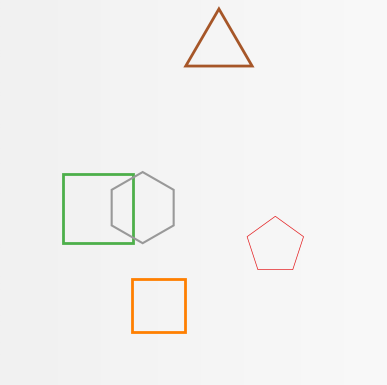[{"shape": "pentagon", "thickness": 0.5, "radius": 0.38, "center": [0.711, 0.362]}, {"shape": "square", "thickness": 2, "radius": 0.45, "center": [0.253, 0.459]}, {"shape": "square", "thickness": 2, "radius": 0.34, "center": [0.408, 0.206]}, {"shape": "triangle", "thickness": 2, "radius": 0.49, "center": [0.565, 0.878]}, {"shape": "hexagon", "thickness": 1.5, "radius": 0.46, "center": [0.368, 0.461]}]